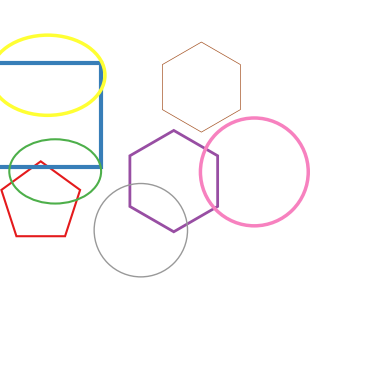[{"shape": "pentagon", "thickness": 1.5, "radius": 0.54, "center": [0.106, 0.473]}, {"shape": "square", "thickness": 3, "radius": 0.67, "center": [0.128, 0.701]}, {"shape": "oval", "thickness": 1.5, "radius": 0.6, "center": [0.143, 0.555]}, {"shape": "hexagon", "thickness": 2, "radius": 0.66, "center": [0.451, 0.53]}, {"shape": "oval", "thickness": 2.5, "radius": 0.74, "center": [0.124, 0.805]}, {"shape": "hexagon", "thickness": 0.5, "radius": 0.58, "center": [0.523, 0.774]}, {"shape": "circle", "thickness": 2.5, "radius": 0.7, "center": [0.661, 0.553]}, {"shape": "circle", "thickness": 1, "radius": 0.61, "center": [0.366, 0.402]}]